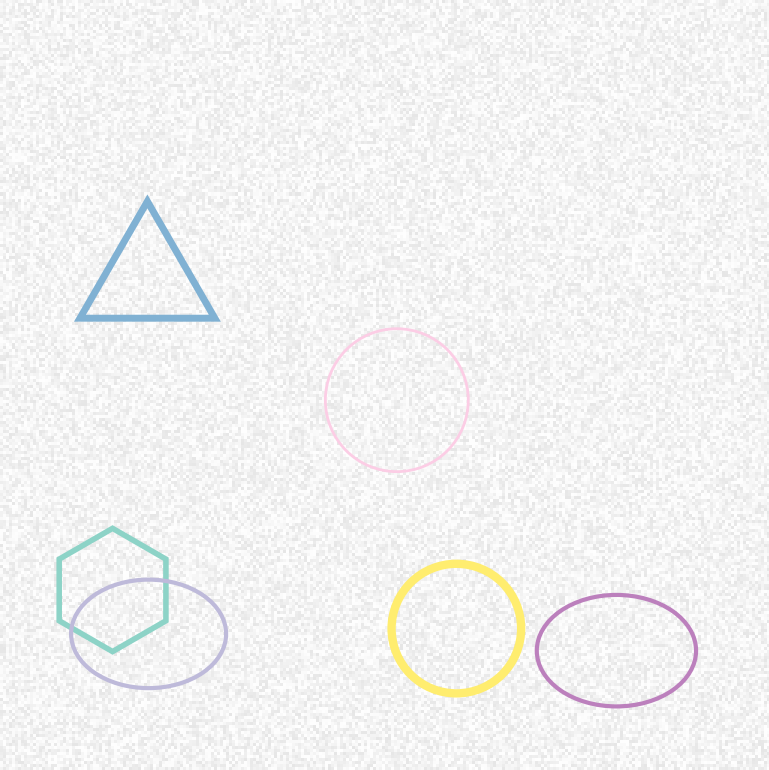[{"shape": "hexagon", "thickness": 2, "radius": 0.4, "center": [0.146, 0.234]}, {"shape": "oval", "thickness": 1.5, "radius": 0.5, "center": [0.193, 0.177]}, {"shape": "triangle", "thickness": 2.5, "radius": 0.51, "center": [0.191, 0.637]}, {"shape": "circle", "thickness": 1, "radius": 0.46, "center": [0.515, 0.48]}, {"shape": "oval", "thickness": 1.5, "radius": 0.52, "center": [0.801, 0.155]}, {"shape": "circle", "thickness": 3, "radius": 0.42, "center": [0.593, 0.184]}]